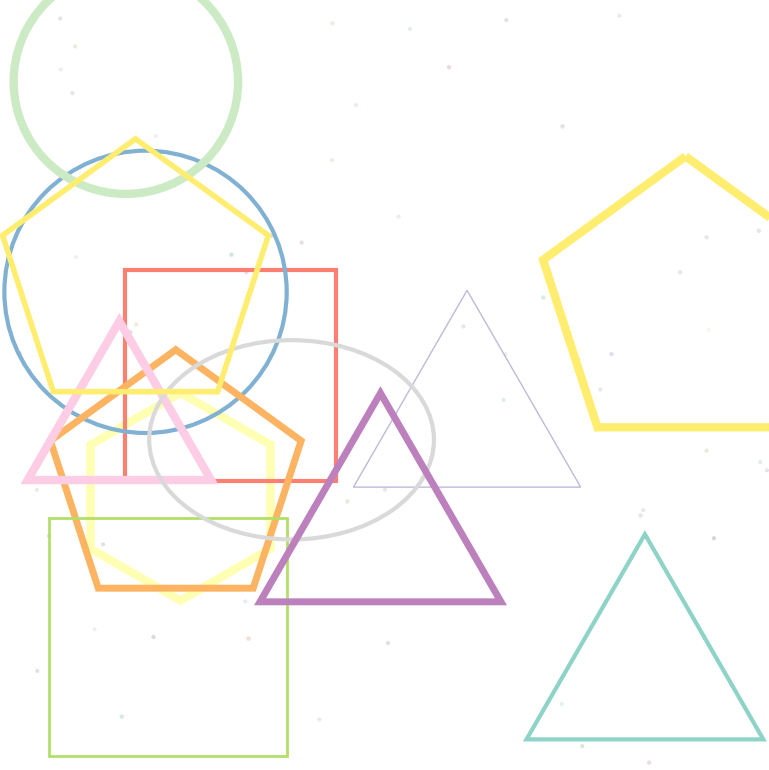[{"shape": "triangle", "thickness": 1.5, "radius": 0.89, "center": [0.838, 0.129]}, {"shape": "hexagon", "thickness": 3, "radius": 0.67, "center": [0.234, 0.355]}, {"shape": "triangle", "thickness": 0.5, "radius": 0.85, "center": [0.607, 0.453]}, {"shape": "square", "thickness": 1.5, "radius": 0.68, "center": [0.3, 0.513]}, {"shape": "circle", "thickness": 1.5, "radius": 0.92, "center": [0.189, 0.621]}, {"shape": "pentagon", "thickness": 2.5, "radius": 0.86, "center": [0.228, 0.375]}, {"shape": "square", "thickness": 1, "radius": 0.77, "center": [0.219, 0.173]}, {"shape": "triangle", "thickness": 3, "radius": 0.69, "center": [0.155, 0.445]}, {"shape": "oval", "thickness": 1.5, "radius": 0.92, "center": [0.379, 0.429]}, {"shape": "triangle", "thickness": 2.5, "radius": 0.9, "center": [0.494, 0.309]}, {"shape": "circle", "thickness": 3, "radius": 0.73, "center": [0.163, 0.894]}, {"shape": "pentagon", "thickness": 2, "radius": 0.91, "center": [0.176, 0.638]}, {"shape": "pentagon", "thickness": 3, "radius": 0.97, "center": [0.89, 0.602]}]